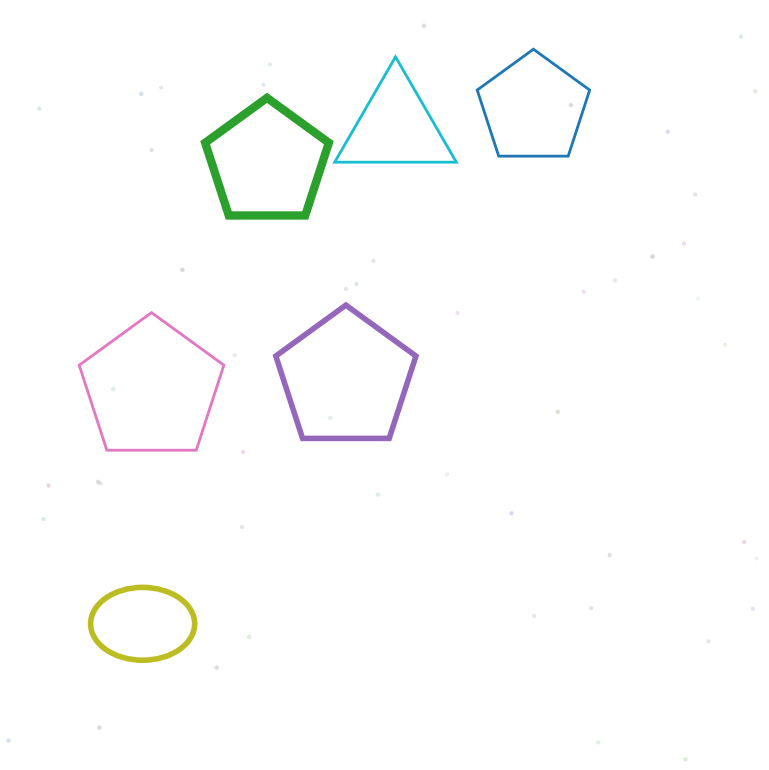[{"shape": "pentagon", "thickness": 1, "radius": 0.38, "center": [0.693, 0.859]}, {"shape": "pentagon", "thickness": 3, "radius": 0.42, "center": [0.347, 0.788]}, {"shape": "pentagon", "thickness": 2, "radius": 0.48, "center": [0.449, 0.508]}, {"shape": "pentagon", "thickness": 1, "radius": 0.49, "center": [0.197, 0.495]}, {"shape": "oval", "thickness": 2, "radius": 0.34, "center": [0.185, 0.19]}, {"shape": "triangle", "thickness": 1, "radius": 0.46, "center": [0.514, 0.835]}]